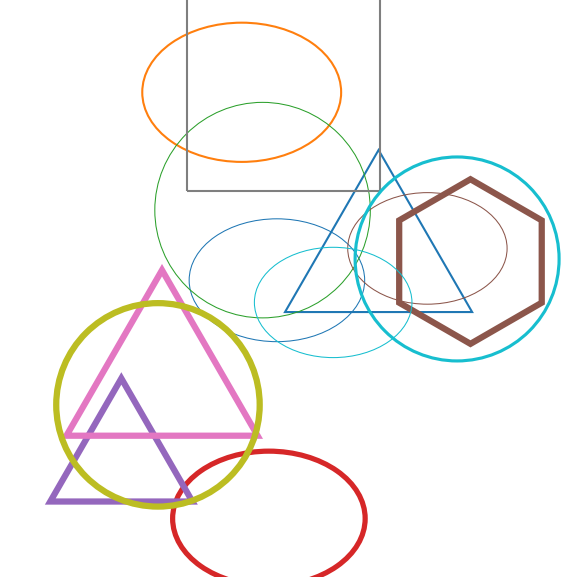[{"shape": "oval", "thickness": 0.5, "radius": 0.76, "center": [0.479, 0.514]}, {"shape": "triangle", "thickness": 1, "radius": 0.94, "center": [0.656, 0.552]}, {"shape": "oval", "thickness": 1, "radius": 0.86, "center": [0.419, 0.839]}, {"shape": "circle", "thickness": 0.5, "radius": 0.93, "center": [0.455, 0.635]}, {"shape": "oval", "thickness": 2.5, "radius": 0.83, "center": [0.466, 0.101]}, {"shape": "triangle", "thickness": 3, "radius": 0.71, "center": [0.21, 0.202]}, {"shape": "oval", "thickness": 0.5, "radius": 0.69, "center": [0.74, 0.569]}, {"shape": "hexagon", "thickness": 3, "radius": 0.71, "center": [0.815, 0.546]}, {"shape": "triangle", "thickness": 3, "radius": 0.96, "center": [0.281, 0.34]}, {"shape": "square", "thickness": 1, "radius": 0.84, "center": [0.491, 0.835]}, {"shape": "circle", "thickness": 3, "radius": 0.88, "center": [0.274, 0.298]}, {"shape": "circle", "thickness": 1.5, "radius": 0.88, "center": [0.792, 0.551]}, {"shape": "oval", "thickness": 0.5, "radius": 0.68, "center": [0.577, 0.475]}]